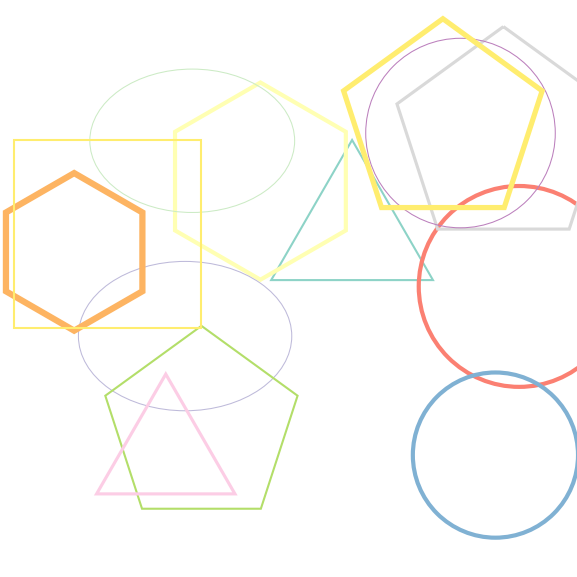[{"shape": "triangle", "thickness": 1, "radius": 0.81, "center": [0.61, 0.595]}, {"shape": "hexagon", "thickness": 2, "radius": 0.85, "center": [0.451, 0.686]}, {"shape": "oval", "thickness": 0.5, "radius": 0.92, "center": [0.32, 0.417]}, {"shape": "circle", "thickness": 2, "radius": 0.87, "center": [0.899, 0.503]}, {"shape": "circle", "thickness": 2, "radius": 0.72, "center": [0.858, 0.211]}, {"shape": "hexagon", "thickness": 3, "radius": 0.68, "center": [0.128, 0.563]}, {"shape": "pentagon", "thickness": 1, "radius": 0.88, "center": [0.349, 0.26]}, {"shape": "triangle", "thickness": 1.5, "radius": 0.69, "center": [0.287, 0.213]}, {"shape": "pentagon", "thickness": 1.5, "radius": 0.97, "center": [0.872, 0.759]}, {"shape": "circle", "thickness": 0.5, "radius": 0.82, "center": [0.797, 0.769]}, {"shape": "oval", "thickness": 0.5, "radius": 0.89, "center": [0.333, 0.755]}, {"shape": "pentagon", "thickness": 2.5, "radius": 0.9, "center": [0.767, 0.786]}, {"shape": "square", "thickness": 1, "radius": 0.81, "center": [0.186, 0.594]}]